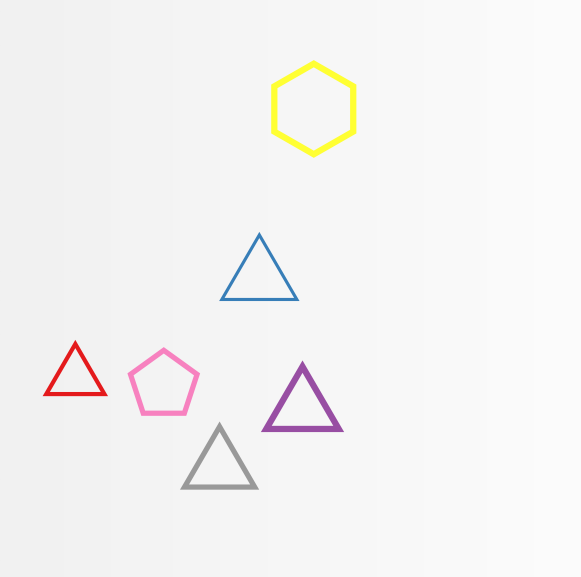[{"shape": "triangle", "thickness": 2, "radius": 0.29, "center": [0.13, 0.346]}, {"shape": "triangle", "thickness": 1.5, "radius": 0.37, "center": [0.446, 0.518]}, {"shape": "triangle", "thickness": 3, "radius": 0.36, "center": [0.52, 0.292]}, {"shape": "hexagon", "thickness": 3, "radius": 0.39, "center": [0.54, 0.81]}, {"shape": "pentagon", "thickness": 2.5, "radius": 0.3, "center": [0.282, 0.332]}, {"shape": "triangle", "thickness": 2.5, "radius": 0.35, "center": [0.378, 0.191]}]